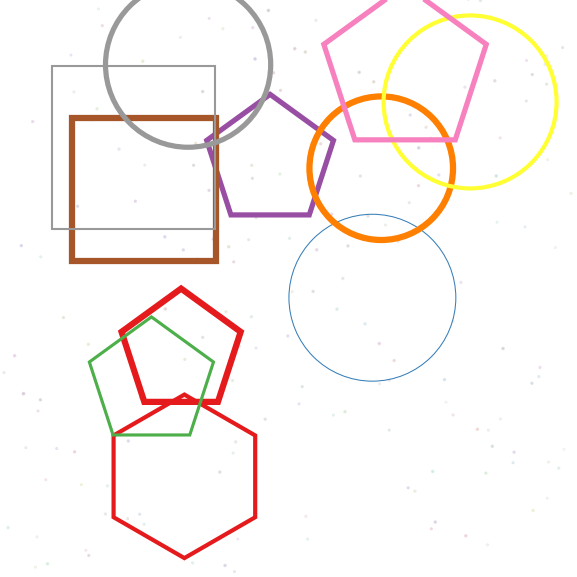[{"shape": "hexagon", "thickness": 2, "radius": 0.71, "center": [0.319, 0.174]}, {"shape": "pentagon", "thickness": 3, "radius": 0.54, "center": [0.314, 0.391]}, {"shape": "circle", "thickness": 0.5, "radius": 0.72, "center": [0.645, 0.484]}, {"shape": "pentagon", "thickness": 1.5, "radius": 0.57, "center": [0.262, 0.337]}, {"shape": "pentagon", "thickness": 2.5, "radius": 0.58, "center": [0.468, 0.72]}, {"shape": "circle", "thickness": 3, "radius": 0.62, "center": [0.66, 0.708]}, {"shape": "circle", "thickness": 2, "radius": 0.75, "center": [0.814, 0.823]}, {"shape": "square", "thickness": 3, "radius": 0.62, "center": [0.249, 0.671]}, {"shape": "pentagon", "thickness": 2.5, "radius": 0.74, "center": [0.701, 0.877]}, {"shape": "circle", "thickness": 2.5, "radius": 0.72, "center": [0.326, 0.887]}, {"shape": "square", "thickness": 1, "radius": 0.7, "center": [0.231, 0.744]}]